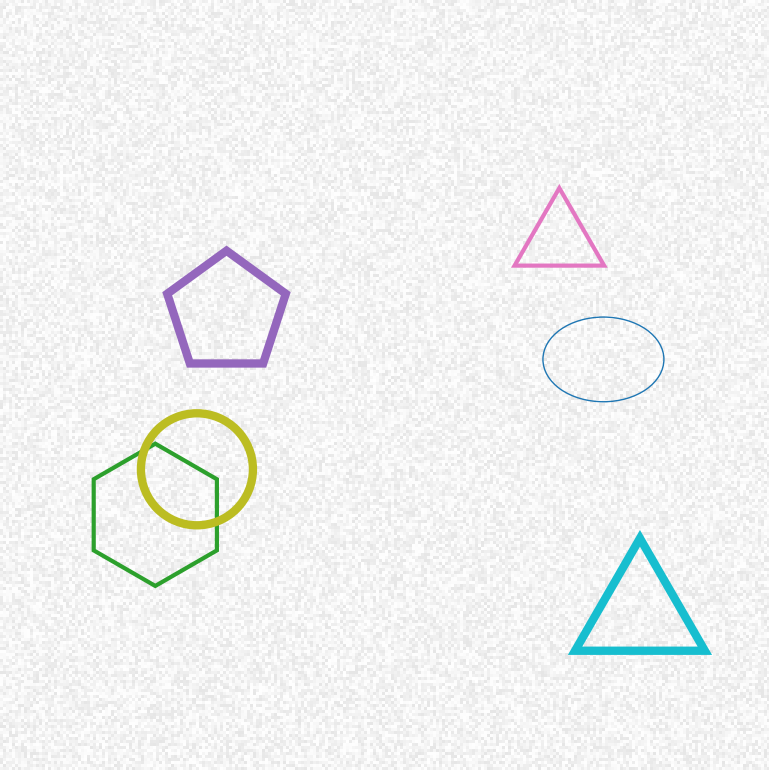[{"shape": "oval", "thickness": 0.5, "radius": 0.39, "center": [0.784, 0.533]}, {"shape": "hexagon", "thickness": 1.5, "radius": 0.46, "center": [0.202, 0.331]}, {"shape": "pentagon", "thickness": 3, "radius": 0.4, "center": [0.294, 0.593]}, {"shape": "triangle", "thickness": 1.5, "radius": 0.34, "center": [0.726, 0.689]}, {"shape": "circle", "thickness": 3, "radius": 0.36, "center": [0.256, 0.391]}, {"shape": "triangle", "thickness": 3, "radius": 0.49, "center": [0.831, 0.204]}]